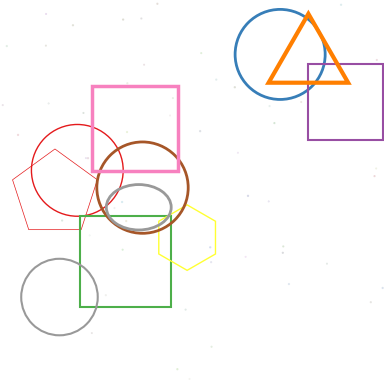[{"shape": "circle", "thickness": 1, "radius": 0.6, "center": [0.201, 0.558]}, {"shape": "pentagon", "thickness": 0.5, "radius": 0.58, "center": [0.143, 0.497]}, {"shape": "circle", "thickness": 2, "radius": 0.58, "center": [0.728, 0.859]}, {"shape": "square", "thickness": 1.5, "radius": 0.59, "center": [0.326, 0.32]}, {"shape": "square", "thickness": 1.5, "radius": 0.49, "center": [0.897, 0.735]}, {"shape": "triangle", "thickness": 3, "radius": 0.6, "center": [0.801, 0.845]}, {"shape": "hexagon", "thickness": 1, "radius": 0.43, "center": [0.486, 0.383]}, {"shape": "circle", "thickness": 2, "radius": 0.59, "center": [0.37, 0.513]}, {"shape": "square", "thickness": 2.5, "radius": 0.56, "center": [0.35, 0.667]}, {"shape": "circle", "thickness": 1.5, "radius": 0.5, "center": [0.154, 0.228]}, {"shape": "oval", "thickness": 2, "radius": 0.42, "center": [0.36, 0.462]}]